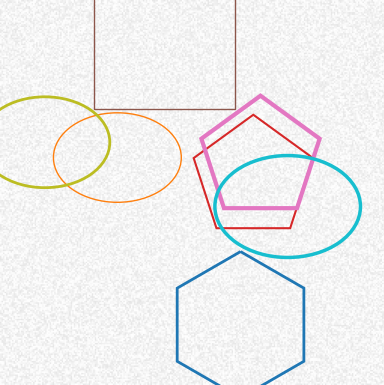[{"shape": "hexagon", "thickness": 2, "radius": 0.95, "center": [0.625, 0.157]}, {"shape": "oval", "thickness": 1, "radius": 0.83, "center": [0.305, 0.591]}, {"shape": "pentagon", "thickness": 1.5, "radius": 0.81, "center": [0.658, 0.539]}, {"shape": "square", "thickness": 1, "radius": 0.91, "center": [0.428, 0.899]}, {"shape": "pentagon", "thickness": 3, "radius": 0.81, "center": [0.677, 0.59]}, {"shape": "oval", "thickness": 2, "radius": 0.84, "center": [0.117, 0.631]}, {"shape": "oval", "thickness": 2.5, "radius": 0.95, "center": [0.747, 0.464]}]